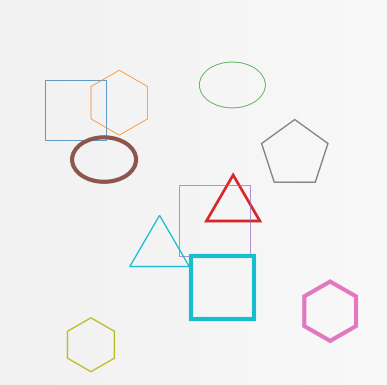[{"shape": "square", "thickness": 0.5, "radius": 0.4, "center": [0.195, 0.714]}, {"shape": "hexagon", "thickness": 0.5, "radius": 0.42, "center": [0.308, 0.733]}, {"shape": "oval", "thickness": 0.5, "radius": 0.43, "center": [0.6, 0.779]}, {"shape": "triangle", "thickness": 2, "radius": 0.4, "center": [0.602, 0.466]}, {"shape": "square", "thickness": 0.5, "radius": 0.46, "center": [0.554, 0.427]}, {"shape": "oval", "thickness": 3, "radius": 0.41, "center": [0.269, 0.586]}, {"shape": "hexagon", "thickness": 3, "radius": 0.39, "center": [0.852, 0.192]}, {"shape": "pentagon", "thickness": 1, "radius": 0.45, "center": [0.761, 0.599]}, {"shape": "hexagon", "thickness": 1, "radius": 0.35, "center": [0.235, 0.105]}, {"shape": "square", "thickness": 3, "radius": 0.4, "center": [0.574, 0.253]}, {"shape": "triangle", "thickness": 1, "radius": 0.44, "center": [0.412, 0.352]}]